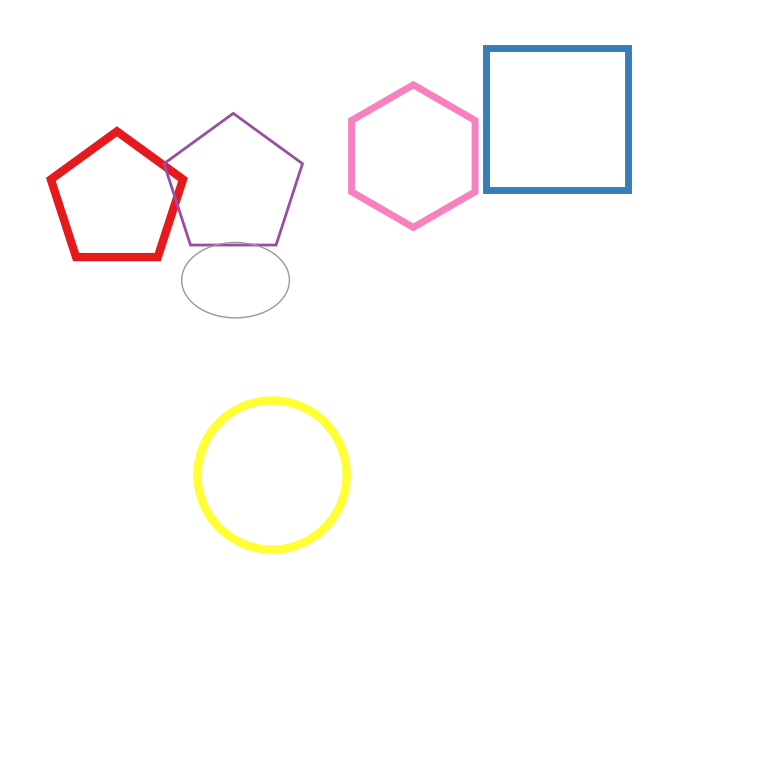[{"shape": "pentagon", "thickness": 3, "radius": 0.45, "center": [0.152, 0.739]}, {"shape": "square", "thickness": 2.5, "radius": 0.46, "center": [0.724, 0.845]}, {"shape": "pentagon", "thickness": 1, "radius": 0.47, "center": [0.303, 0.758]}, {"shape": "circle", "thickness": 3, "radius": 0.48, "center": [0.353, 0.383]}, {"shape": "hexagon", "thickness": 2.5, "radius": 0.46, "center": [0.537, 0.797]}, {"shape": "oval", "thickness": 0.5, "radius": 0.35, "center": [0.306, 0.636]}]